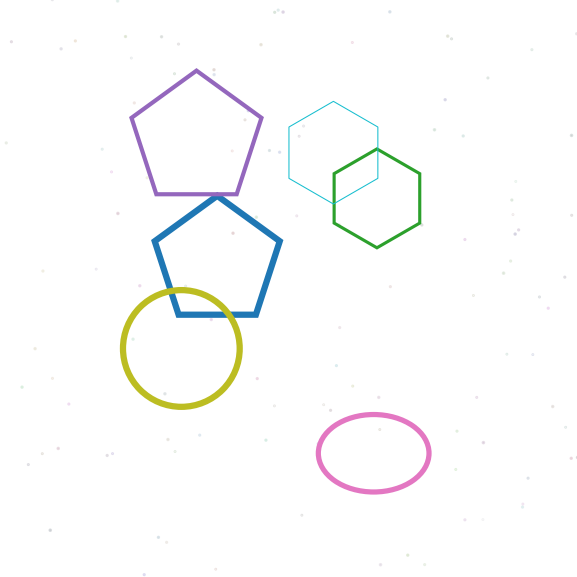[{"shape": "pentagon", "thickness": 3, "radius": 0.57, "center": [0.376, 0.546]}, {"shape": "hexagon", "thickness": 1.5, "radius": 0.43, "center": [0.653, 0.656]}, {"shape": "pentagon", "thickness": 2, "radius": 0.59, "center": [0.34, 0.758]}, {"shape": "oval", "thickness": 2.5, "radius": 0.48, "center": [0.647, 0.214]}, {"shape": "circle", "thickness": 3, "radius": 0.51, "center": [0.314, 0.396]}, {"shape": "hexagon", "thickness": 0.5, "radius": 0.44, "center": [0.577, 0.735]}]